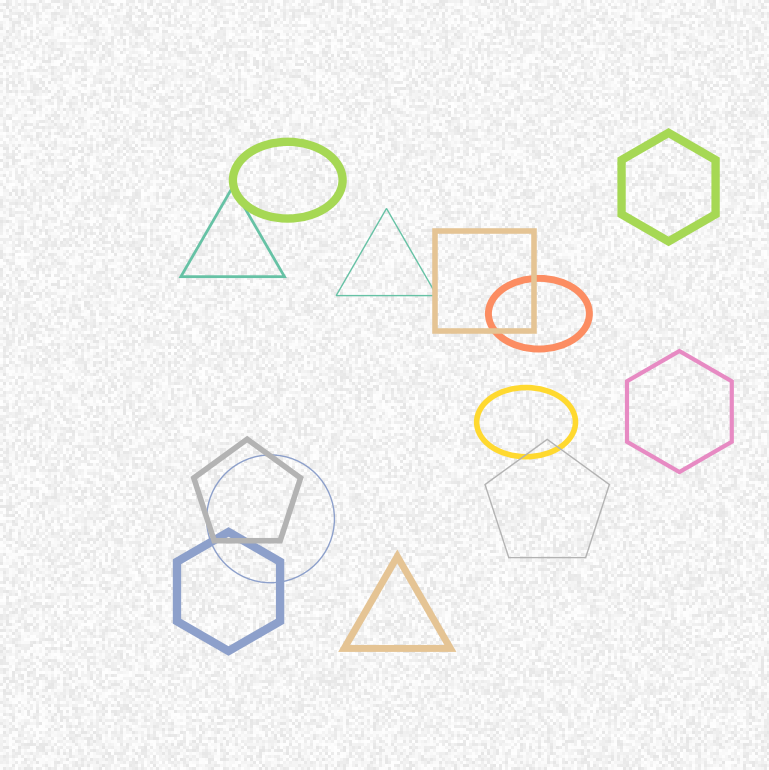[{"shape": "triangle", "thickness": 0.5, "radius": 0.38, "center": [0.502, 0.654]}, {"shape": "triangle", "thickness": 1, "radius": 0.39, "center": [0.302, 0.68]}, {"shape": "oval", "thickness": 2.5, "radius": 0.33, "center": [0.7, 0.593]}, {"shape": "circle", "thickness": 0.5, "radius": 0.41, "center": [0.351, 0.326]}, {"shape": "hexagon", "thickness": 3, "radius": 0.39, "center": [0.297, 0.232]}, {"shape": "hexagon", "thickness": 1.5, "radius": 0.39, "center": [0.882, 0.466]}, {"shape": "hexagon", "thickness": 3, "radius": 0.35, "center": [0.868, 0.757]}, {"shape": "oval", "thickness": 3, "radius": 0.36, "center": [0.374, 0.766]}, {"shape": "oval", "thickness": 2, "radius": 0.32, "center": [0.683, 0.452]}, {"shape": "square", "thickness": 2, "radius": 0.32, "center": [0.629, 0.635]}, {"shape": "triangle", "thickness": 2.5, "radius": 0.4, "center": [0.516, 0.198]}, {"shape": "pentagon", "thickness": 0.5, "radius": 0.42, "center": [0.711, 0.345]}, {"shape": "pentagon", "thickness": 2, "radius": 0.36, "center": [0.321, 0.357]}]